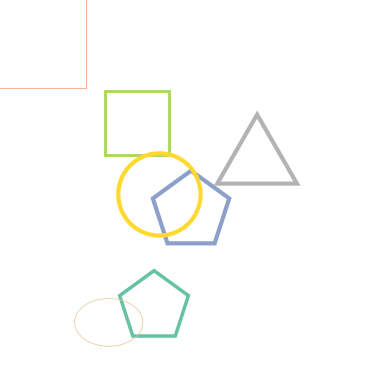[{"shape": "pentagon", "thickness": 2.5, "radius": 0.47, "center": [0.4, 0.203]}, {"shape": "square", "thickness": 0.5, "radius": 0.59, "center": [0.106, 0.888]}, {"shape": "pentagon", "thickness": 3, "radius": 0.52, "center": [0.496, 0.452]}, {"shape": "square", "thickness": 2, "radius": 0.42, "center": [0.357, 0.68]}, {"shape": "circle", "thickness": 3, "radius": 0.53, "center": [0.414, 0.495]}, {"shape": "oval", "thickness": 0.5, "radius": 0.44, "center": [0.282, 0.163]}, {"shape": "triangle", "thickness": 3, "radius": 0.6, "center": [0.668, 0.583]}]